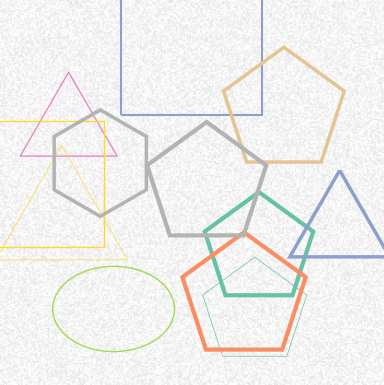[{"shape": "pentagon", "thickness": 0.5, "radius": 0.71, "center": [0.662, 0.19]}, {"shape": "pentagon", "thickness": 3, "radius": 0.74, "center": [0.673, 0.353]}, {"shape": "pentagon", "thickness": 3, "radius": 0.84, "center": [0.634, 0.228]}, {"shape": "square", "thickness": 1.5, "radius": 0.92, "center": [0.496, 0.884]}, {"shape": "triangle", "thickness": 2.5, "radius": 0.75, "center": [0.882, 0.408]}, {"shape": "triangle", "thickness": 1, "radius": 0.73, "center": [0.178, 0.667]}, {"shape": "oval", "thickness": 1, "radius": 0.79, "center": [0.295, 0.197]}, {"shape": "square", "thickness": 1, "radius": 0.82, "center": [0.107, 0.522]}, {"shape": "triangle", "thickness": 0.5, "radius": 0.99, "center": [0.16, 0.424]}, {"shape": "pentagon", "thickness": 2.5, "radius": 0.82, "center": [0.737, 0.712]}, {"shape": "pentagon", "thickness": 3, "radius": 0.81, "center": [0.537, 0.52]}, {"shape": "hexagon", "thickness": 2.5, "radius": 0.69, "center": [0.26, 0.576]}]